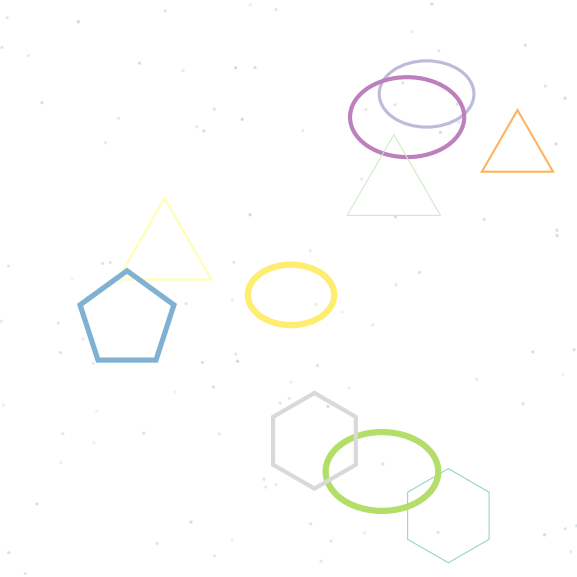[{"shape": "hexagon", "thickness": 0.5, "radius": 0.41, "center": [0.776, 0.106]}, {"shape": "triangle", "thickness": 1, "radius": 0.47, "center": [0.285, 0.562]}, {"shape": "oval", "thickness": 1.5, "radius": 0.41, "center": [0.739, 0.836]}, {"shape": "pentagon", "thickness": 2.5, "radius": 0.43, "center": [0.22, 0.445]}, {"shape": "triangle", "thickness": 1, "radius": 0.36, "center": [0.896, 0.737]}, {"shape": "oval", "thickness": 3, "radius": 0.49, "center": [0.661, 0.183]}, {"shape": "hexagon", "thickness": 2, "radius": 0.41, "center": [0.545, 0.236]}, {"shape": "oval", "thickness": 2, "radius": 0.49, "center": [0.705, 0.796]}, {"shape": "triangle", "thickness": 0.5, "radius": 0.47, "center": [0.682, 0.673]}, {"shape": "oval", "thickness": 3, "radius": 0.37, "center": [0.504, 0.489]}]